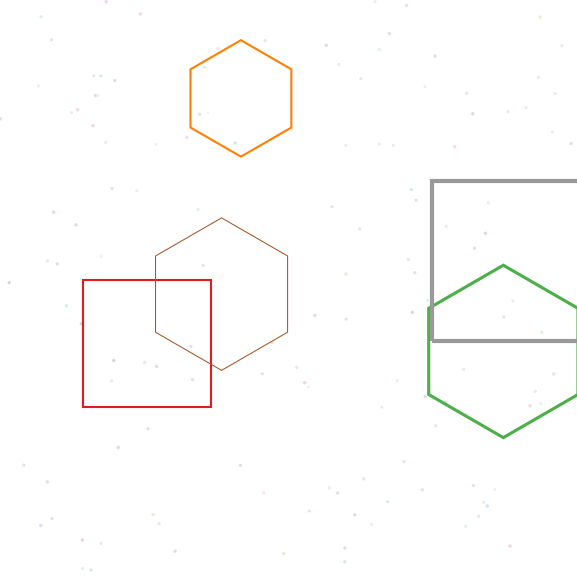[{"shape": "square", "thickness": 1, "radius": 0.55, "center": [0.255, 0.404]}, {"shape": "hexagon", "thickness": 1.5, "radius": 0.75, "center": [0.872, 0.391]}, {"shape": "hexagon", "thickness": 1, "radius": 0.5, "center": [0.417, 0.829]}, {"shape": "hexagon", "thickness": 0.5, "radius": 0.66, "center": [0.384, 0.49]}, {"shape": "square", "thickness": 2, "radius": 0.69, "center": [0.887, 0.548]}]